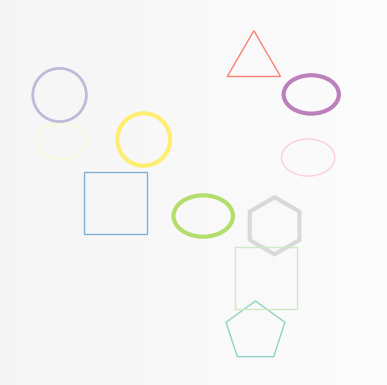[{"shape": "pentagon", "thickness": 1, "radius": 0.4, "center": [0.659, 0.138]}, {"shape": "oval", "thickness": 0.5, "radius": 0.33, "center": [0.158, 0.633]}, {"shape": "circle", "thickness": 2, "radius": 0.35, "center": [0.154, 0.753]}, {"shape": "triangle", "thickness": 1, "radius": 0.4, "center": [0.655, 0.841]}, {"shape": "square", "thickness": 1, "radius": 0.41, "center": [0.299, 0.473]}, {"shape": "oval", "thickness": 3, "radius": 0.38, "center": [0.524, 0.439]}, {"shape": "oval", "thickness": 1, "radius": 0.34, "center": [0.795, 0.591]}, {"shape": "hexagon", "thickness": 3, "radius": 0.37, "center": [0.709, 0.414]}, {"shape": "oval", "thickness": 3, "radius": 0.36, "center": [0.803, 0.755]}, {"shape": "square", "thickness": 1, "radius": 0.4, "center": [0.687, 0.278]}, {"shape": "circle", "thickness": 3, "radius": 0.34, "center": [0.371, 0.638]}]